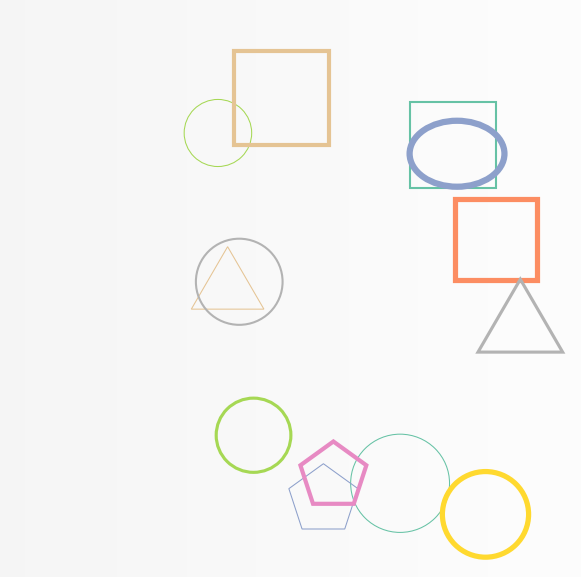[{"shape": "circle", "thickness": 0.5, "radius": 0.43, "center": [0.688, 0.162]}, {"shape": "square", "thickness": 1, "radius": 0.37, "center": [0.78, 0.748]}, {"shape": "square", "thickness": 2.5, "radius": 0.35, "center": [0.853, 0.584]}, {"shape": "oval", "thickness": 3, "radius": 0.41, "center": [0.786, 0.733]}, {"shape": "pentagon", "thickness": 0.5, "radius": 0.31, "center": [0.556, 0.134]}, {"shape": "pentagon", "thickness": 2, "radius": 0.3, "center": [0.574, 0.175]}, {"shape": "circle", "thickness": 1.5, "radius": 0.32, "center": [0.436, 0.245]}, {"shape": "circle", "thickness": 0.5, "radius": 0.29, "center": [0.375, 0.769]}, {"shape": "circle", "thickness": 2.5, "radius": 0.37, "center": [0.835, 0.108]}, {"shape": "triangle", "thickness": 0.5, "radius": 0.36, "center": [0.392, 0.5]}, {"shape": "square", "thickness": 2, "radius": 0.41, "center": [0.484, 0.829]}, {"shape": "triangle", "thickness": 1.5, "radius": 0.42, "center": [0.895, 0.431]}, {"shape": "circle", "thickness": 1, "radius": 0.37, "center": [0.412, 0.511]}]